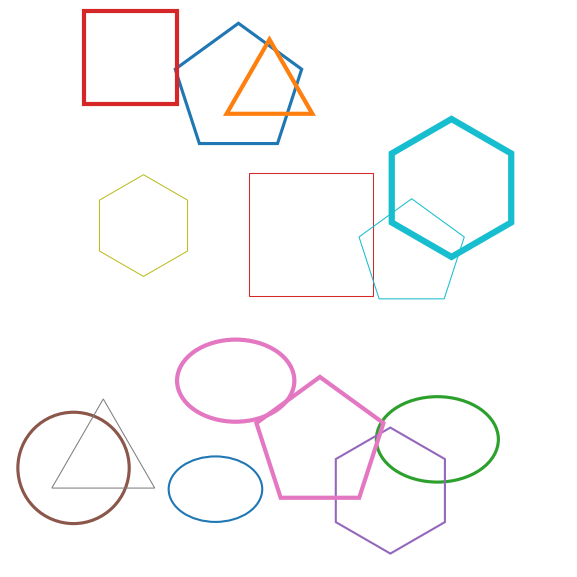[{"shape": "pentagon", "thickness": 1.5, "radius": 0.58, "center": [0.413, 0.844]}, {"shape": "oval", "thickness": 1, "radius": 0.41, "center": [0.373, 0.152]}, {"shape": "triangle", "thickness": 2, "radius": 0.43, "center": [0.467, 0.845]}, {"shape": "oval", "thickness": 1.5, "radius": 0.53, "center": [0.757, 0.238]}, {"shape": "square", "thickness": 0.5, "radius": 0.53, "center": [0.538, 0.593]}, {"shape": "square", "thickness": 2, "radius": 0.4, "center": [0.226, 0.9]}, {"shape": "hexagon", "thickness": 1, "radius": 0.55, "center": [0.676, 0.15]}, {"shape": "circle", "thickness": 1.5, "radius": 0.48, "center": [0.127, 0.189]}, {"shape": "oval", "thickness": 2, "radius": 0.51, "center": [0.408, 0.34]}, {"shape": "pentagon", "thickness": 2, "radius": 0.58, "center": [0.554, 0.231]}, {"shape": "triangle", "thickness": 0.5, "radius": 0.51, "center": [0.179, 0.205]}, {"shape": "hexagon", "thickness": 0.5, "radius": 0.44, "center": [0.248, 0.609]}, {"shape": "hexagon", "thickness": 3, "radius": 0.6, "center": [0.782, 0.674]}, {"shape": "pentagon", "thickness": 0.5, "radius": 0.48, "center": [0.713, 0.559]}]